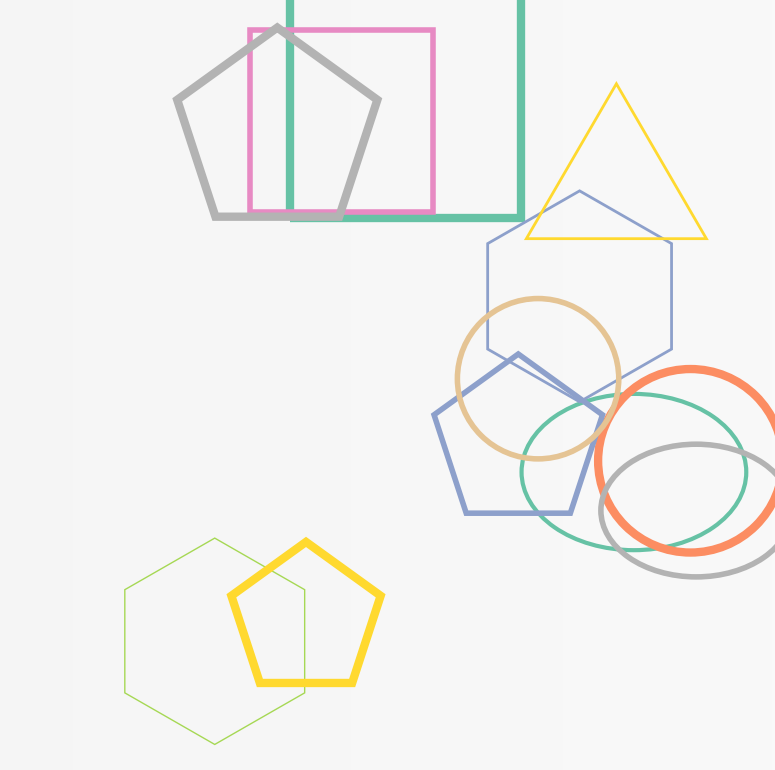[{"shape": "oval", "thickness": 1.5, "radius": 0.72, "center": [0.818, 0.387]}, {"shape": "square", "thickness": 3, "radius": 0.74, "center": [0.523, 0.866]}, {"shape": "circle", "thickness": 3, "radius": 0.6, "center": [0.891, 0.402]}, {"shape": "hexagon", "thickness": 1, "radius": 0.68, "center": [0.748, 0.615]}, {"shape": "pentagon", "thickness": 2, "radius": 0.57, "center": [0.669, 0.426]}, {"shape": "square", "thickness": 2, "radius": 0.59, "center": [0.441, 0.842]}, {"shape": "hexagon", "thickness": 0.5, "radius": 0.67, "center": [0.277, 0.167]}, {"shape": "pentagon", "thickness": 3, "radius": 0.51, "center": [0.395, 0.195]}, {"shape": "triangle", "thickness": 1, "radius": 0.67, "center": [0.795, 0.757]}, {"shape": "circle", "thickness": 2, "radius": 0.52, "center": [0.694, 0.508]}, {"shape": "oval", "thickness": 2, "radius": 0.62, "center": [0.898, 0.337]}, {"shape": "pentagon", "thickness": 3, "radius": 0.68, "center": [0.358, 0.828]}]